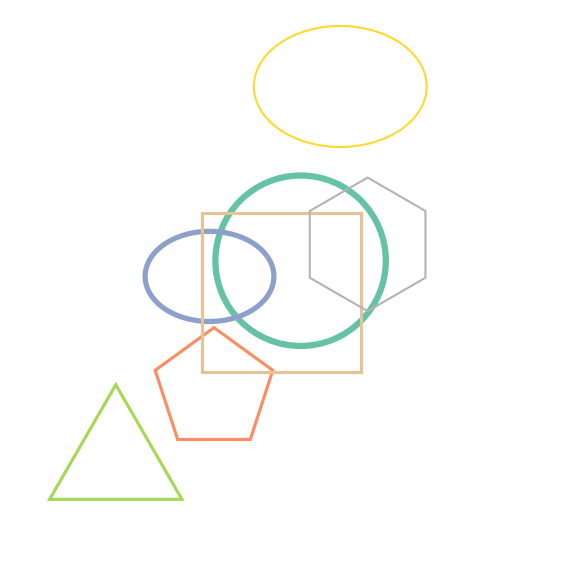[{"shape": "circle", "thickness": 3, "radius": 0.74, "center": [0.521, 0.548]}, {"shape": "pentagon", "thickness": 1.5, "radius": 0.54, "center": [0.371, 0.325]}, {"shape": "oval", "thickness": 2.5, "radius": 0.56, "center": [0.363, 0.521]}, {"shape": "triangle", "thickness": 1.5, "radius": 0.66, "center": [0.201, 0.201]}, {"shape": "oval", "thickness": 1, "radius": 0.75, "center": [0.589, 0.849]}, {"shape": "square", "thickness": 1.5, "radius": 0.69, "center": [0.488, 0.493]}, {"shape": "hexagon", "thickness": 1, "radius": 0.58, "center": [0.637, 0.576]}]